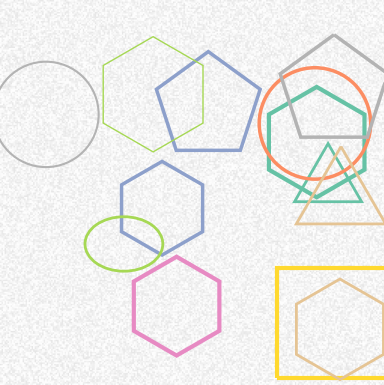[{"shape": "hexagon", "thickness": 3, "radius": 0.72, "center": [0.823, 0.631]}, {"shape": "triangle", "thickness": 2, "radius": 0.5, "center": [0.852, 0.526]}, {"shape": "circle", "thickness": 2.5, "radius": 0.72, "center": [0.818, 0.679]}, {"shape": "pentagon", "thickness": 2.5, "radius": 0.71, "center": [0.541, 0.724]}, {"shape": "hexagon", "thickness": 2.5, "radius": 0.61, "center": [0.421, 0.459]}, {"shape": "hexagon", "thickness": 3, "radius": 0.64, "center": [0.459, 0.205]}, {"shape": "hexagon", "thickness": 1, "radius": 0.75, "center": [0.398, 0.755]}, {"shape": "oval", "thickness": 2, "radius": 0.51, "center": [0.322, 0.366]}, {"shape": "square", "thickness": 3, "radius": 0.71, "center": [0.862, 0.161]}, {"shape": "hexagon", "thickness": 2, "radius": 0.65, "center": [0.883, 0.145]}, {"shape": "triangle", "thickness": 2, "radius": 0.67, "center": [0.886, 0.485]}, {"shape": "pentagon", "thickness": 2.5, "radius": 0.74, "center": [0.868, 0.763]}, {"shape": "circle", "thickness": 1.5, "radius": 0.68, "center": [0.119, 0.703]}]